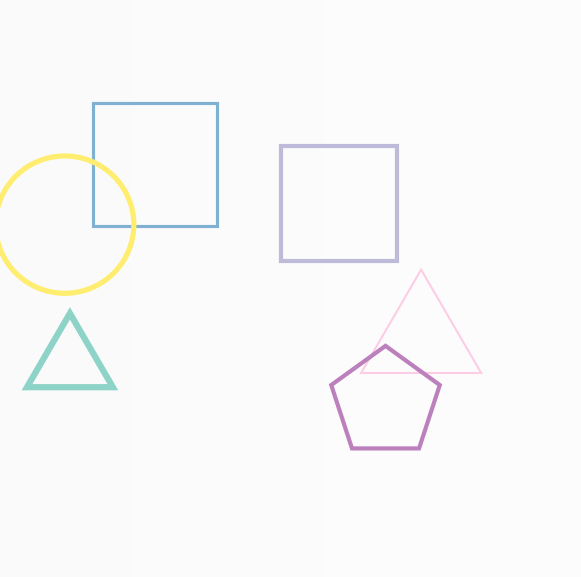[{"shape": "triangle", "thickness": 3, "radius": 0.43, "center": [0.12, 0.371]}, {"shape": "square", "thickness": 2, "radius": 0.5, "center": [0.583, 0.647]}, {"shape": "square", "thickness": 1.5, "radius": 0.53, "center": [0.266, 0.714]}, {"shape": "triangle", "thickness": 1, "radius": 0.6, "center": [0.725, 0.413]}, {"shape": "pentagon", "thickness": 2, "radius": 0.49, "center": [0.663, 0.302]}, {"shape": "circle", "thickness": 2.5, "radius": 0.59, "center": [0.111, 0.61]}]